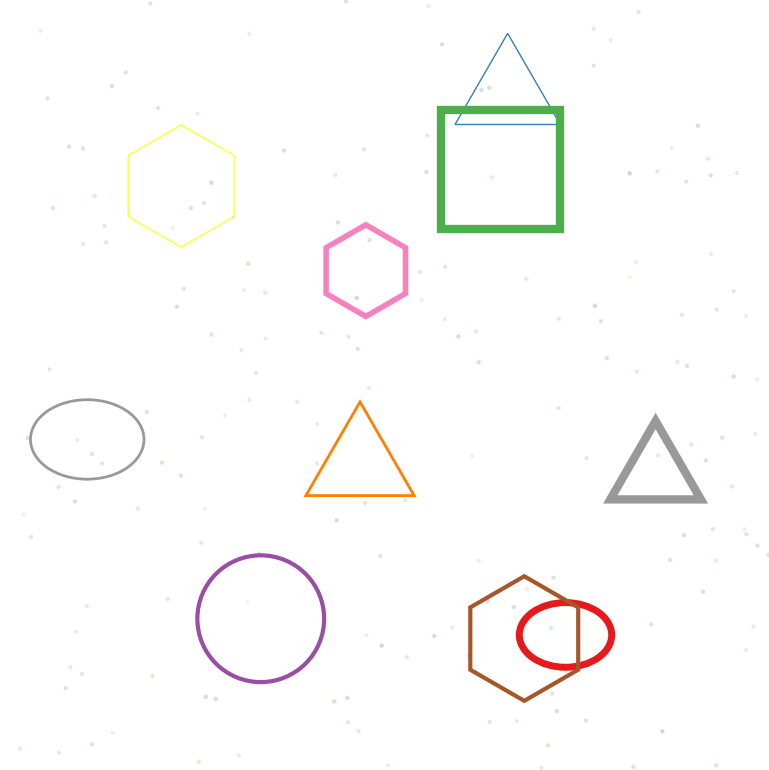[{"shape": "oval", "thickness": 2.5, "radius": 0.3, "center": [0.734, 0.175]}, {"shape": "triangle", "thickness": 0.5, "radius": 0.39, "center": [0.659, 0.878]}, {"shape": "square", "thickness": 3, "radius": 0.39, "center": [0.651, 0.78]}, {"shape": "circle", "thickness": 1.5, "radius": 0.41, "center": [0.339, 0.196]}, {"shape": "triangle", "thickness": 1, "radius": 0.41, "center": [0.468, 0.397]}, {"shape": "hexagon", "thickness": 0.5, "radius": 0.4, "center": [0.235, 0.758]}, {"shape": "hexagon", "thickness": 1.5, "radius": 0.4, "center": [0.681, 0.171]}, {"shape": "hexagon", "thickness": 2, "radius": 0.3, "center": [0.475, 0.649]}, {"shape": "triangle", "thickness": 3, "radius": 0.34, "center": [0.851, 0.385]}, {"shape": "oval", "thickness": 1, "radius": 0.37, "center": [0.113, 0.429]}]